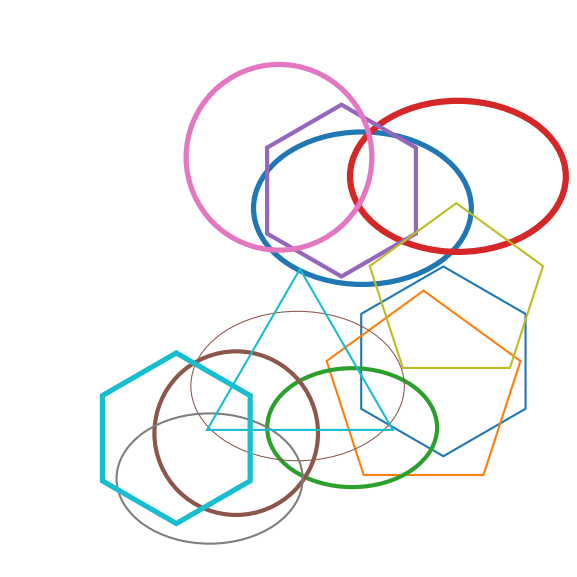[{"shape": "hexagon", "thickness": 1, "radius": 0.82, "center": [0.768, 0.373]}, {"shape": "oval", "thickness": 2.5, "radius": 0.94, "center": [0.628, 0.639]}, {"shape": "pentagon", "thickness": 1, "radius": 0.88, "center": [0.733, 0.319]}, {"shape": "oval", "thickness": 2, "radius": 0.74, "center": [0.61, 0.259]}, {"shape": "oval", "thickness": 3, "radius": 0.93, "center": [0.793, 0.694]}, {"shape": "hexagon", "thickness": 2, "radius": 0.74, "center": [0.591, 0.669]}, {"shape": "oval", "thickness": 0.5, "radius": 0.92, "center": [0.515, 0.331]}, {"shape": "circle", "thickness": 2, "radius": 0.71, "center": [0.409, 0.249]}, {"shape": "circle", "thickness": 2.5, "radius": 0.8, "center": [0.483, 0.727]}, {"shape": "oval", "thickness": 1, "radius": 0.81, "center": [0.363, 0.17]}, {"shape": "pentagon", "thickness": 1, "radius": 0.79, "center": [0.79, 0.49]}, {"shape": "hexagon", "thickness": 2.5, "radius": 0.74, "center": [0.305, 0.24]}, {"shape": "triangle", "thickness": 1, "radius": 0.93, "center": [0.519, 0.348]}]